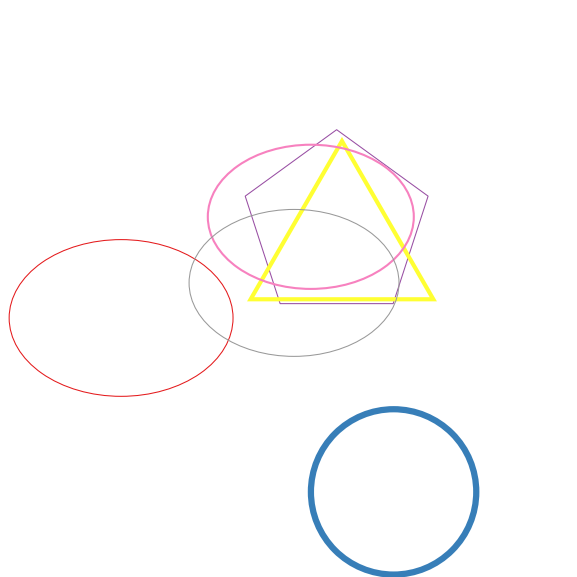[{"shape": "oval", "thickness": 0.5, "radius": 0.97, "center": [0.21, 0.449]}, {"shape": "circle", "thickness": 3, "radius": 0.72, "center": [0.682, 0.147]}, {"shape": "pentagon", "thickness": 0.5, "radius": 0.83, "center": [0.583, 0.608]}, {"shape": "triangle", "thickness": 2, "radius": 0.91, "center": [0.592, 0.572]}, {"shape": "oval", "thickness": 1, "radius": 0.89, "center": [0.538, 0.624]}, {"shape": "oval", "thickness": 0.5, "radius": 0.91, "center": [0.509, 0.509]}]